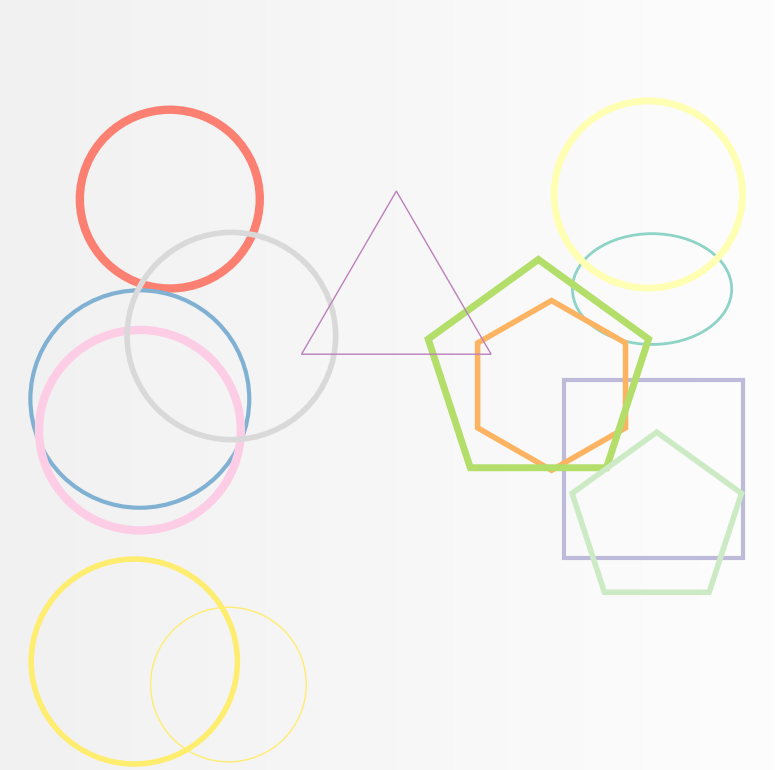[{"shape": "oval", "thickness": 1, "radius": 0.51, "center": [0.841, 0.625]}, {"shape": "circle", "thickness": 2.5, "radius": 0.61, "center": [0.836, 0.747]}, {"shape": "square", "thickness": 1.5, "radius": 0.58, "center": [0.843, 0.391]}, {"shape": "circle", "thickness": 3, "radius": 0.58, "center": [0.219, 0.741]}, {"shape": "circle", "thickness": 1.5, "radius": 0.71, "center": [0.18, 0.482]}, {"shape": "hexagon", "thickness": 2, "radius": 0.55, "center": [0.712, 0.499]}, {"shape": "pentagon", "thickness": 2.5, "radius": 0.75, "center": [0.695, 0.513]}, {"shape": "circle", "thickness": 3, "radius": 0.65, "center": [0.181, 0.441]}, {"shape": "circle", "thickness": 2, "radius": 0.67, "center": [0.299, 0.564]}, {"shape": "triangle", "thickness": 0.5, "radius": 0.71, "center": [0.511, 0.611]}, {"shape": "pentagon", "thickness": 2, "radius": 0.57, "center": [0.847, 0.324]}, {"shape": "circle", "thickness": 0.5, "radius": 0.5, "center": [0.295, 0.111]}, {"shape": "circle", "thickness": 2, "radius": 0.67, "center": [0.173, 0.141]}]